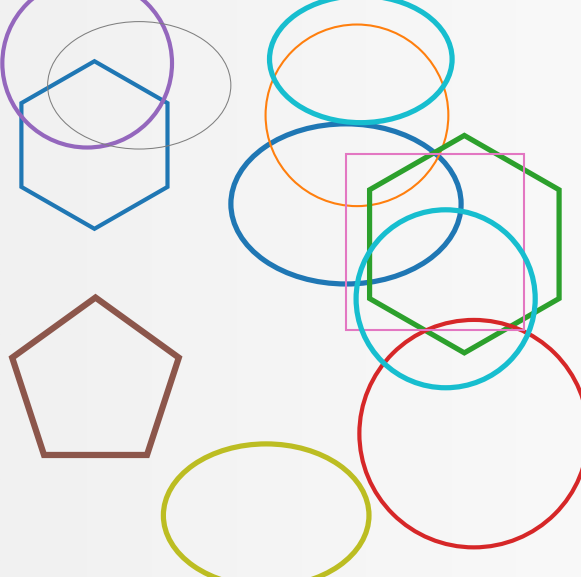[{"shape": "oval", "thickness": 2.5, "radius": 0.99, "center": [0.595, 0.646]}, {"shape": "hexagon", "thickness": 2, "radius": 0.73, "center": [0.162, 0.748]}, {"shape": "circle", "thickness": 1, "radius": 0.79, "center": [0.614, 0.799]}, {"shape": "hexagon", "thickness": 2.5, "radius": 0.94, "center": [0.799, 0.576]}, {"shape": "circle", "thickness": 2, "radius": 0.98, "center": [0.815, 0.248]}, {"shape": "circle", "thickness": 2, "radius": 0.73, "center": [0.15, 0.89]}, {"shape": "pentagon", "thickness": 3, "radius": 0.75, "center": [0.164, 0.333]}, {"shape": "square", "thickness": 1, "radius": 0.76, "center": [0.748, 0.58]}, {"shape": "oval", "thickness": 0.5, "radius": 0.79, "center": [0.24, 0.851]}, {"shape": "oval", "thickness": 2.5, "radius": 0.88, "center": [0.458, 0.107]}, {"shape": "oval", "thickness": 2.5, "radius": 0.79, "center": [0.621, 0.897]}, {"shape": "circle", "thickness": 2.5, "radius": 0.77, "center": [0.767, 0.482]}]